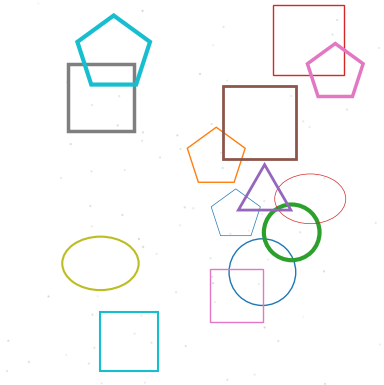[{"shape": "pentagon", "thickness": 0.5, "radius": 0.34, "center": [0.612, 0.442]}, {"shape": "circle", "thickness": 1, "radius": 0.43, "center": [0.682, 0.293]}, {"shape": "pentagon", "thickness": 1, "radius": 0.4, "center": [0.562, 0.59]}, {"shape": "circle", "thickness": 3, "radius": 0.36, "center": [0.758, 0.396]}, {"shape": "oval", "thickness": 0.5, "radius": 0.46, "center": [0.806, 0.484]}, {"shape": "square", "thickness": 1, "radius": 0.46, "center": [0.802, 0.896]}, {"shape": "triangle", "thickness": 2, "radius": 0.39, "center": [0.687, 0.494]}, {"shape": "square", "thickness": 2, "radius": 0.47, "center": [0.673, 0.681]}, {"shape": "square", "thickness": 1, "radius": 0.34, "center": [0.615, 0.233]}, {"shape": "pentagon", "thickness": 2.5, "radius": 0.38, "center": [0.871, 0.811]}, {"shape": "square", "thickness": 2.5, "radius": 0.43, "center": [0.262, 0.746]}, {"shape": "oval", "thickness": 1.5, "radius": 0.5, "center": [0.261, 0.316]}, {"shape": "pentagon", "thickness": 3, "radius": 0.5, "center": [0.295, 0.861]}, {"shape": "square", "thickness": 1.5, "radius": 0.38, "center": [0.335, 0.113]}]